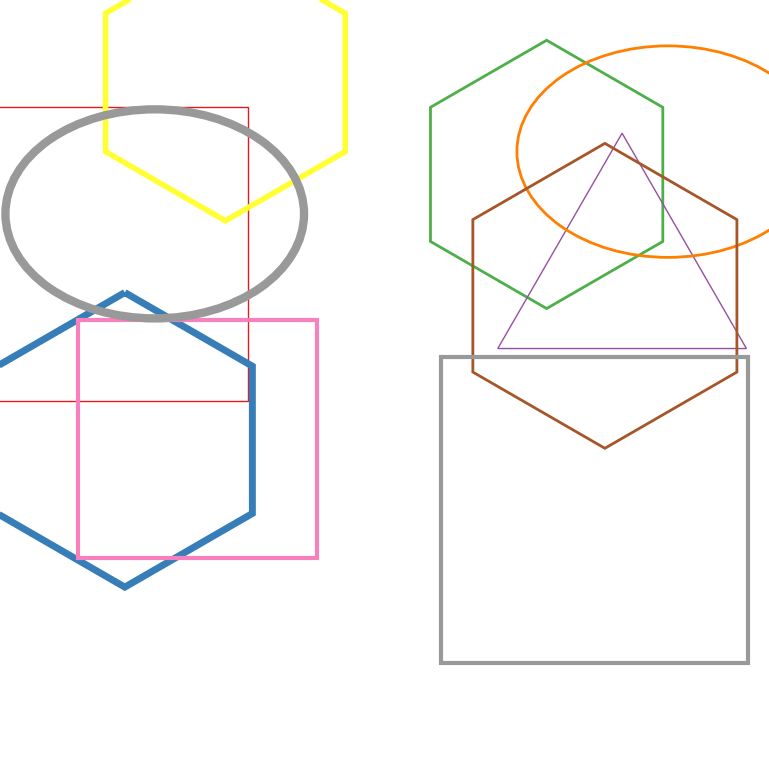[{"shape": "square", "thickness": 0.5, "radius": 0.96, "center": [0.13, 0.67]}, {"shape": "hexagon", "thickness": 2.5, "radius": 0.96, "center": [0.162, 0.429]}, {"shape": "hexagon", "thickness": 1, "radius": 0.87, "center": [0.71, 0.774]}, {"shape": "triangle", "thickness": 0.5, "radius": 0.93, "center": [0.808, 0.641]}, {"shape": "oval", "thickness": 1, "radius": 0.98, "center": [0.868, 0.803]}, {"shape": "hexagon", "thickness": 2, "radius": 0.9, "center": [0.293, 0.893]}, {"shape": "hexagon", "thickness": 1, "radius": 0.99, "center": [0.786, 0.616]}, {"shape": "square", "thickness": 1.5, "radius": 0.77, "center": [0.257, 0.43]}, {"shape": "oval", "thickness": 3, "radius": 0.97, "center": [0.201, 0.722]}, {"shape": "square", "thickness": 1.5, "radius": 0.99, "center": [0.772, 0.338]}]